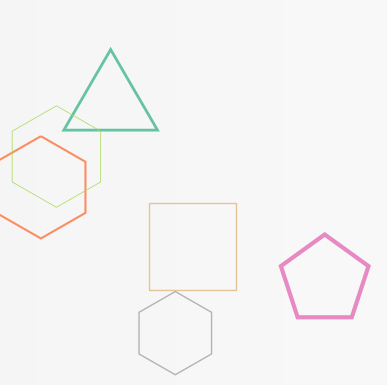[{"shape": "triangle", "thickness": 2, "radius": 0.7, "center": [0.286, 0.732]}, {"shape": "hexagon", "thickness": 1.5, "radius": 0.66, "center": [0.105, 0.513]}, {"shape": "pentagon", "thickness": 3, "radius": 0.59, "center": [0.838, 0.272]}, {"shape": "hexagon", "thickness": 0.5, "radius": 0.66, "center": [0.146, 0.593]}, {"shape": "square", "thickness": 1, "radius": 0.56, "center": [0.496, 0.359]}, {"shape": "hexagon", "thickness": 1, "radius": 0.54, "center": [0.452, 0.135]}]